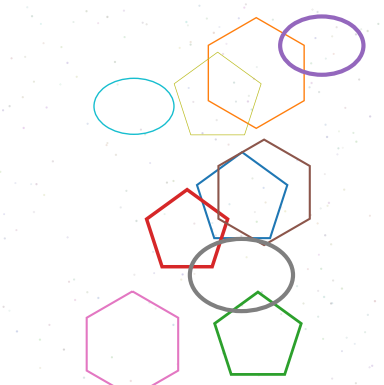[{"shape": "pentagon", "thickness": 1.5, "radius": 0.62, "center": [0.629, 0.481]}, {"shape": "hexagon", "thickness": 1, "radius": 0.72, "center": [0.666, 0.81]}, {"shape": "pentagon", "thickness": 2, "radius": 0.59, "center": [0.67, 0.123]}, {"shape": "pentagon", "thickness": 2.5, "radius": 0.55, "center": [0.486, 0.397]}, {"shape": "oval", "thickness": 3, "radius": 0.54, "center": [0.836, 0.882]}, {"shape": "hexagon", "thickness": 1.5, "radius": 0.69, "center": [0.686, 0.5]}, {"shape": "hexagon", "thickness": 1.5, "radius": 0.69, "center": [0.344, 0.106]}, {"shape": "oval", "thickness": 3, "radius": 0.67, "center": [0.627, 0.286]}, {"shape": "pentagon", "thickness": 0.5, "radius": 0.59, "center": [0.565, 0.746]}, {"shape": "oval", "thickness": 1, "radius": 0.52, "center": [0.348, 0.724]}]